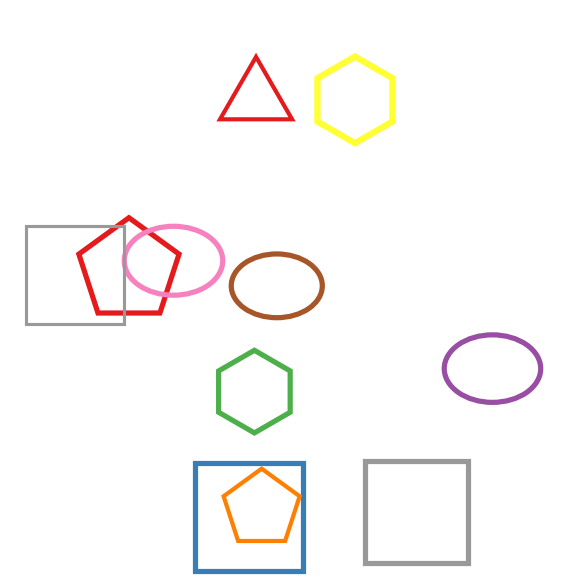[{"shape": "pentagon", "thickness": 2.5, "radius": 0.46, "center": [0.223, 0.531]}, {"shape": "triangle", "thickness": 2, "radius": 0.36, "center": [0.443, 0.829]}, {"shape": "square", "thickness": 2.5, "radius": 0.47, "center": [0.431, 0.104]}, {"shape": "hexagon", "thickness": 2.5, "radius": 0.36, "center": [0.441, 0.321]}, {"shape": "oval", "thickness": 2.5, "radius": 0.42, "center": [0.853, 0.361]}, {"shape": "pentagon", "thickness": 2, "radius": 0.35, "center": [0.453, 0.118]}, {"shape": "hexagon", "thickness": 3, "radius": 0.38, "center": [0.615, 0.826]}, {"shape": "oval", "thickness": 2.5, "radius": 0.39, "center": [0.479, 0.504]}, {"shape": "oval", "thickness": 2.5, "radius": 0.43, "center": [0.3, 0.548]}, {"shape": "square", "thickness": 1.5, "radius": 0.42, "center": [0.129, 0.524]}, {"shape": "square", "thickness": 2.5, "radius": 0.44, "center": [0.721, 0.112]}]